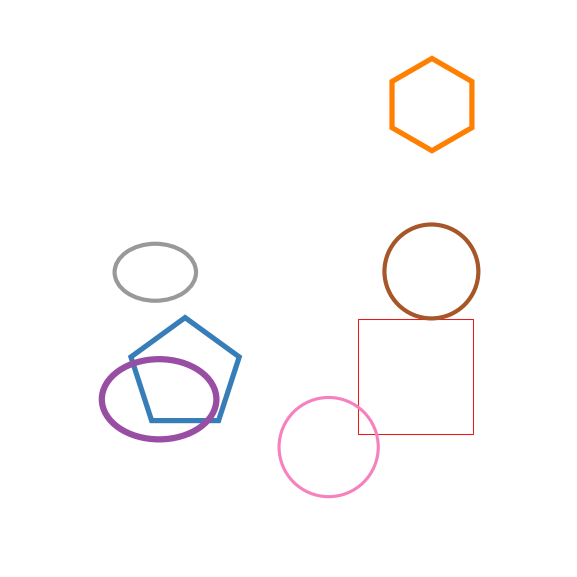[{"shape": "square", "thickness": 0.5, "radius": 0.5, "center": [0.719, 0.347]}, {"shape": "pentagon", "thickness": 2.5, "radius": 0.49, "center": [0.32, 0.351]}, {"shape": "oval", "thickness": 3, "radius": 0.5, "center": [0.276, 0.308]}, {"shape": "hexagon", "thickness": 2.5, "radius": 0.4, "center": [0.748, 0.818]}, {"shape": "circle", "thickness": 2, "radius": 0.41, "center": [0.747, 0.529]}, {"shape": "circle", "thickness": 1.5, "radius": 0.43, "center": [0.569, 0.225]}, {"shape": "oval", "thickness": 2, "radius": 0.35, "center": [0.269, 0.528]}]